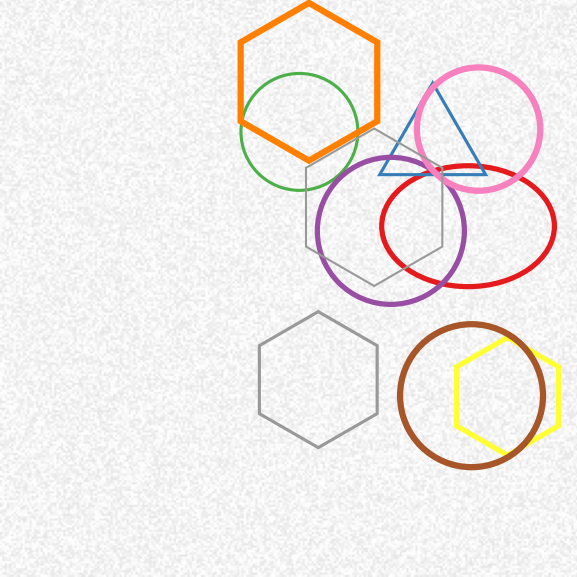[{"shape": "oval", "thickness": 2.5, "radius": 0.75, "center": [0.81, 0.607]}, {"shape": "triangle", "thickness": 1.5, "radius": 0.53, "center": [0.749, 0.75]}, {"shape": "circle", "thickness": 1.5, "radius": 0.51, "center": [0.518, 0.771]}, {"shape": "circle", "thickness": 2.5, "radius": 0.64, "center": [0.677, 0.599]}, {"shape": "hexagon", "thickness": 3, "radius": 0.68, "center": [0.535, 0.858]}, {"shape": "hexagon", "thickness": 2.5, "radius": 0.51, "center": [0.879, 0.313]}, {"shape": "circle", "thickness": 3, "radius": 0.62, "center": [0.817, 0.314]}, {"shape": "circle", "thickness": 3, "radius": 0.53, "center": [0.829, 0.776]}, {"shape": "hexagon", "thickness": 1.5, "radius": 0.59, "center": [0.551, 0.342]}, {"shape": "hexagon", "thickness": 1, "radius": 0.68, "center": [0.648, 0.64]}]